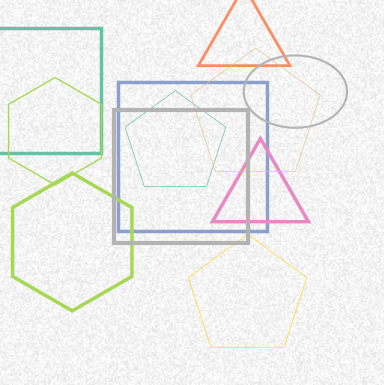[{"shape": "square", "thickness": 2.5, "radius": 0.81, "center": [0.1, 0.765]}, {"shape": "pentagon", "thickness": 0.5, "radius": 0.69, "center": [0.456, 0.627]}, {"shape": "triangle", "thickness": 2, "radius": 0.69, "center": [0.634, 0.898]}, {"shape": "square", "thickness": 2.5, "radius": 0.97, "center": [0.499, 0.593]}, {"shape": "triangle", "thickness": 2.5, "radius": 0.72, "center": [0.676, 0.496]}, {"shape": "hexagon", "thickness": 1, "radius": 0.7, "center": [0.143, 0.659]}, {"shape": "hexagon", "thickness": 2.5, "radius": 0.89, "center": [0.188, 0.372]}, {"shape": "pentagon", "thickness": 0.5, "radius": 0.81, "center": [0.643, 0.229]}, {"shape": "pentagon", "thickness": 0.5, "radius": 0.88, "center": [0.663, 0.698]}, {"shape": "square", "thickness": 3, "radius": 0.87, "center": [0.471, 0.541]}, {"shape": "oval", "thickness": 1.5, "radius": 0.67, "center": [0.767, 0.762]}]